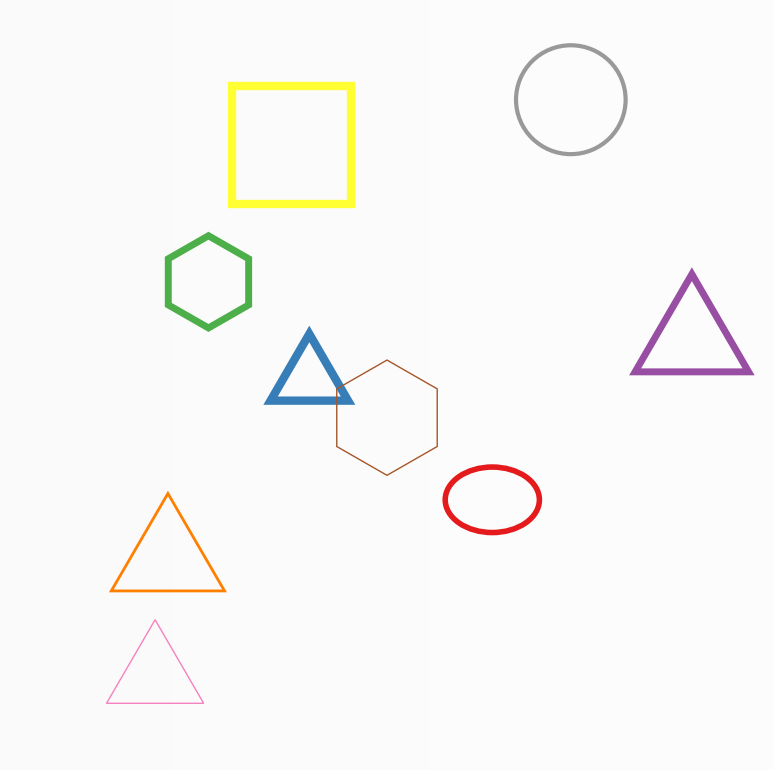[{"shape": "oval", "thickness": 2, "radius": 0.3, "center": [0.635, 0.351]}, {"shape": "triangle", "thickness": 3, "radius": 0.29, "center": [0.399, 0.509]}, {"shape": "hexagon", "thickness": 2.5, "radius": 0.3, "center": [0.269, 0.634]}, {"shape": "triangle", "thickness": 2.5, "radius": 0.42, "center": [0.893, 0.559]}, {"shape": "triangle", "thickness": 1, "radius": 0.42, "center": [0.217, 0.275]}, {"shape": "square", "thickness": 3, "radius": 0.38, "center": [0.376, 0.812]}, {"shape": "hexagon", "thickness": 0.5, "radius": 0.37, "center": [0.499, 0.458]}, {"shape": "triangle", "thickness": 0.5, "radius": 0.36, "center": [0.2, 0.123]}, {"shape": "circle", "thickness": 1.5, "radius": 0.35, "center": [0.737, 0.871]}]